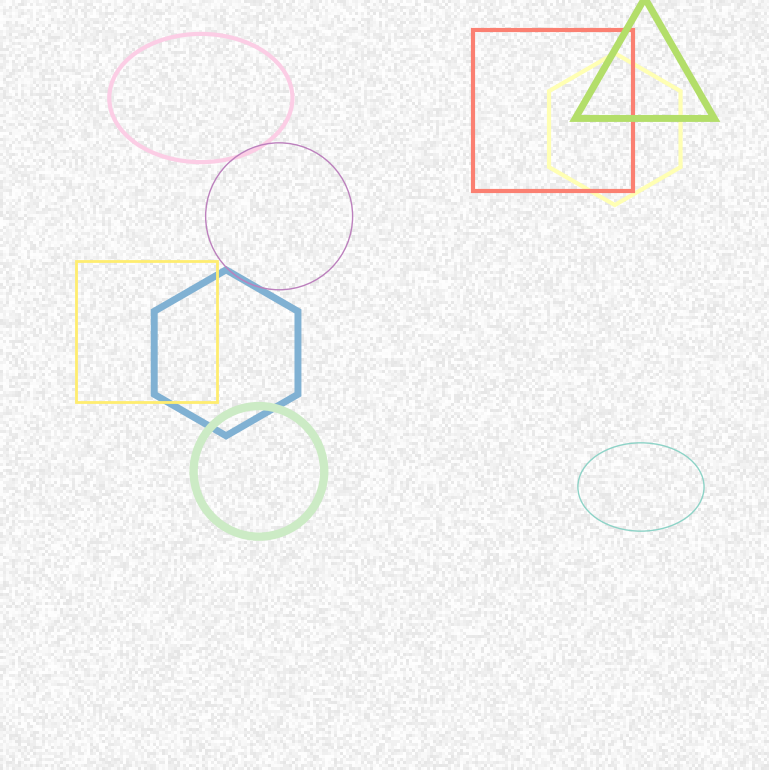[{"shape": "oval", "thickness": 0.5, "radius": 0.41, "center": [0.832, 0.368]}, {"shape": "hexagon", "thickness": 1.5, "radius": 0.49, "center": [0.798, 0.832]}, {"shape": "square", "thickness": 1.5, "radius": 0.52, "center": [0.718, 0.856]}, {"shape": "hexagon", "thickness": 2.5, "radius": 0.54, "center": [0.294, 0.542]}, {"shape": "triangle", "thickness": 2.5, "radius": 0.52, "center": [0.837, 0.898]}, {"shape": "oval", "thickness": 1.5, "radius": 0.59, "center": [0.261, 0.873]}, {"shape": "circle", "thickness": 0.5, "radius": 0.48, "center": [0.362, 0.719]}, {"shape": "circle", "thickness": 3, "radius": 0.42, "center": [0.336, 0.388]}, {"shape": "square", "thickness": 1, "radius": 0.46, "center": [0.19, 0.569]}]